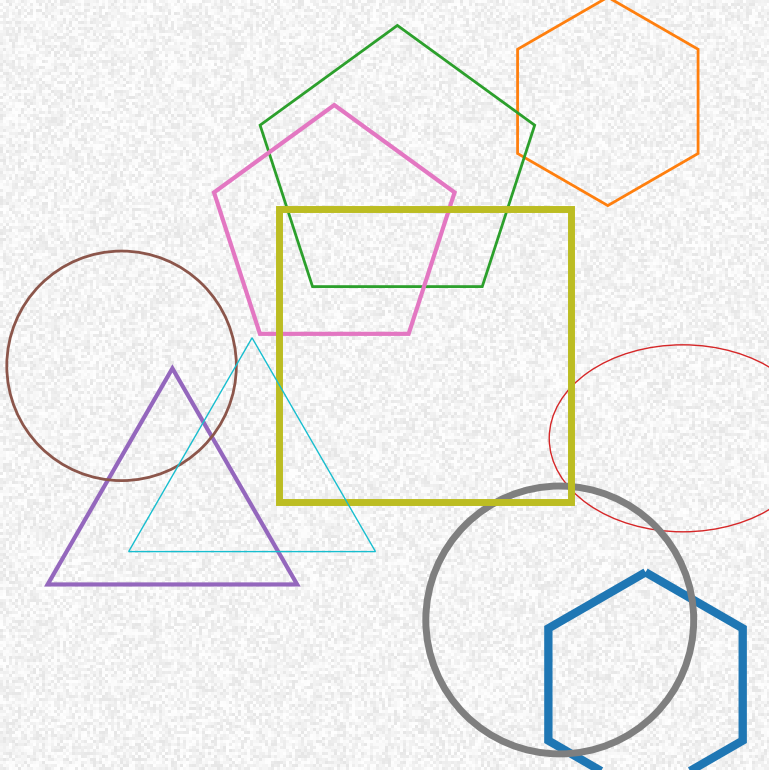[{"shape": "hexagon", "thickness": 3, "radius": 0.73, "center": [0.838, 0.111]}, {"shape": "hexagon", "thickness": 1, "radius": 0.68, "center": [0.789, 0.868]}, {"shape": "pentagon", "thickness": 1, "radius": 0.94, "center": [0.516, 0.779]}, {"shape": "oval", "thickness": 0.5, "radius": 0.87, "center": [0.887, 0.431]}, {"shape": "triangle", "thickness": 1.5, "radius": 0.94, "center": [0.224, 0.335]}, {"shape": "circle", "thickness": 1, "radius": 0.75, "center": [0.158, 0.525]}, {"shape": "pentagon", "thickness": 1.5, "radius": 0.82, "center": [0.434, 0.699]}, {"shape": "circle", "thickness": 2.5, "radius": 0.87, "center": [0.727, 0.195]}, {"shape": "square", "thickness": 2.5, "radius": 0.95, "center": [0.552, 0.538]}, {"shape": "triangle", "thickness": 0.5, "radius": 0.93, "center": [0.327, 0.376]}]